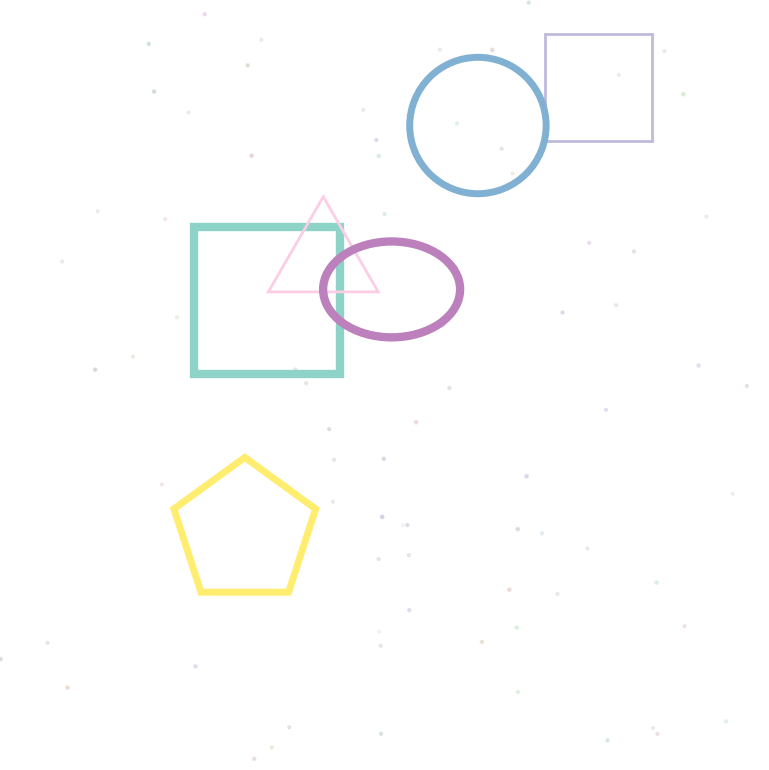[{"shape": "square", "thickness": 3, "radius": 0.48, "center": [0.347, 0.61]}, {"shape": "square", "thickness": 1, "radius": 0.35, "center": [0.777, 0.886]}, {"shape": "circle", "thickness": 2.5, "radius": 0.44, "center": [0.621, 0.837]}, {"shape": "triangle", "thickness": 1, "radius": 0.41, "center": [0.42, 0.662]}, {"shape": "oval", "thickness": 3, "radius": 0.44, "center": [0.509, 0.624]}, {"shape": "pentagon", "thickness": 2.5, "radius": 0.48, "center": [0.318, 0.309]}]